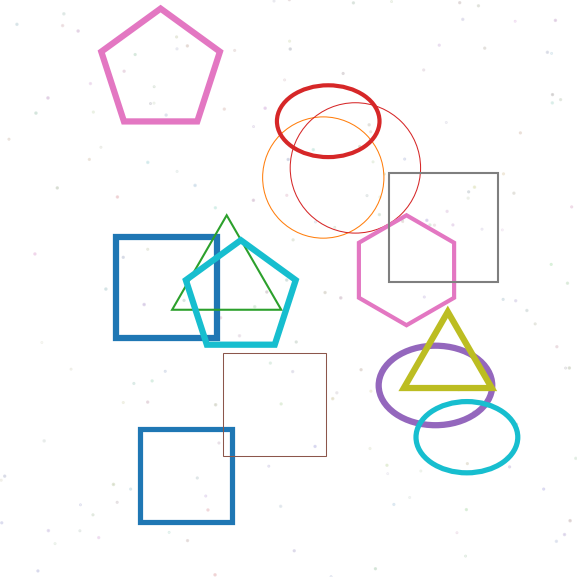[{"shape": "square", "thickness": 2.5, "radius": 0.4, "center": [0.322, 0.175]}, {"shape": "square", "thickness": 3, "radius": 0.44, "center": [0.288, 0.501]}, {"shape": "circle", "thickness": 0.5, "radius": 0.53, "center": [0.56, 0.692]}, {"shape": "triangle", "thickness": 1, "radius": 0.55, "center": [0.393, 0.517]}, {"shape": "oval", "thickness": 2, "radius": 0.44, "center": [0.568, 0.789]}, {"shape": "circle", "thickness": 0.5, "radius": 0.56, "center": [0.615, 0.708]}, {"shape": "oval", "thickness": 3, "radius": 0.49, "center": [0.754, 0.332]}, {"shape": "square", "thickness": 0.5, "radius": 0.45, "center": [0.475, 0.298]}, {"shape": "pentagon", "thickness": 3, "radius": 0.54, "center": [0.278, 0.876]}, {"shape": "hexagon", "thickness": 2, "radius": 0.48, "center": [0.704, 0.531]}, {"shape": "square", "thickness": 1, "radius": 0.47, "center": [0.768, 0.605]}, {"shape": "triangle", "thickness": 3, "radius": 0.44, "center": [0.775, 0.371]}, {"shape": "pentagon", "thickness": 3, "radius": 0.5, "center": [0.417, 0.483]}, {"shape": "oval", "thickness": 2.5, "radius": 0.44, "center": [0.808, 0.242]}]